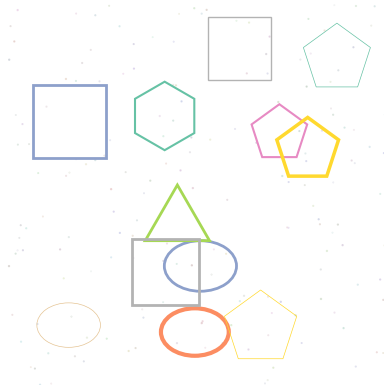[{"shape": "hexagon", "thickness": 1.5, "radius": 0.44, "center": [0.428, 0.699]}, {"shape": "pentagon", "thickness": 0.5, "radius": 0.46, "center": [0.875, 0.848]}, {"shape": "oval", "thickness": 3, "radius": 0.44, "center": [0.506, 0.138]}, {"shape": "oval", "thickness": 2, "radius": 0.47, "center": [0.521, 0.309]}, {"shape": "square", "thickness": 2, "radius": 0.47, "center": [0.181, 0.684]}, {"shape": "pentagon", "thickness": 1.5, "radius": 0.38, "center": [0.726, 0.653]}, {"shape": "triangle", "thickness": 2, "radius": 0.48, "center": [0.461, 0.423]}, {"shape": "pentagon", "thickness": 0.5, "radius": 0.49, "center": [0.677, 0.148]}, {"shape": "pentagon", "thickness": 2.5, "radius": 0.42, "center": [0.799, 0.611]}, {"shape": "oval", "thickness": 0.5, "radius": 0.41, "center": [0.178, 0.156]}, {"shape": "square", "thickness": 2, "radius": 0.43, "center": [0.43, 0.293]}, {"shape": "square", "thickness": 1, "radius": 0.41, "center": [0.622, 0.875]}]